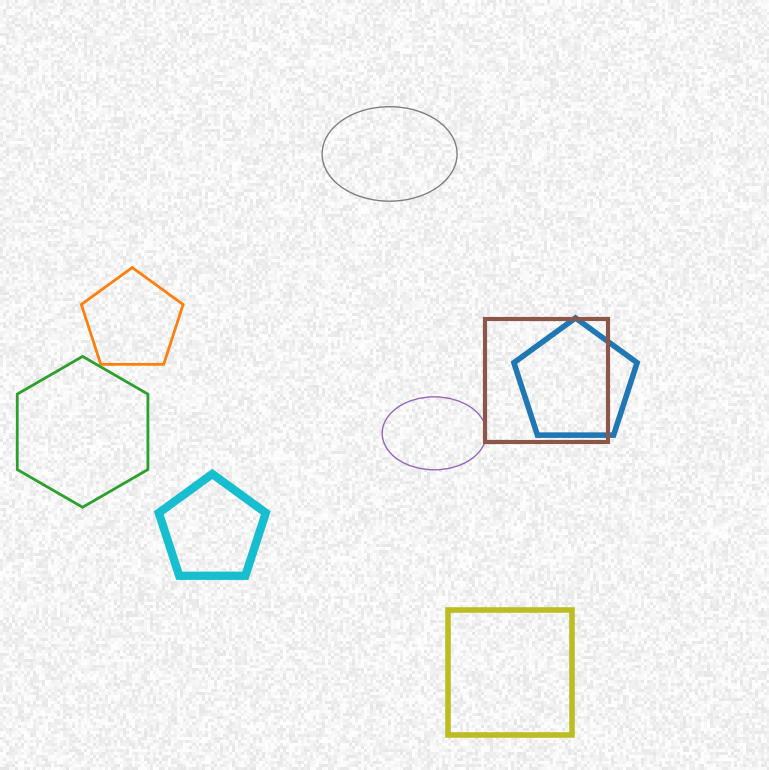[{"shape": "pentagon", "thickness": 2, "radius": 0.42, "center": [0.747, 0.503]}, {"shape": "pentagon", "thickness": 1, "radius": 0.35, "center": [0.172, 0.583]}, {"shape": "hexagon", "thickness": 1, "radius": 0.49, "center": [0.107, 0.439]}, {"shape": "oval", "thickness": 0.5, "radius": 0.34, "center": [0.564, 0.437]}, {"shape": "square", "thickness": 1.5, "radius": 0.4, "center": [0.71, 0.506]}, {"shape": "oval", "thickness": 0.5, "radius": 0.44, "center": [0.506, 0.8]}, {"shape": "square", "thickness": 2, "radius": 0.4, "center": [0.662, 0.127]}, {"shape": "pentagon", "thickness": 3, "radius": 0.37, "center": [0.276, 0.311]}]